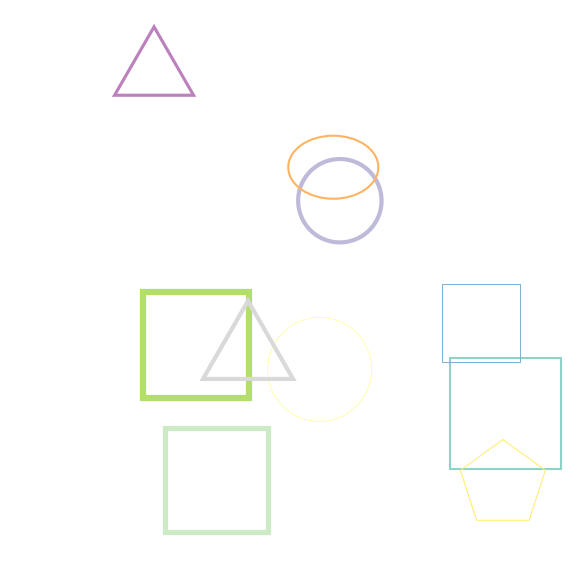[{"shape": "square", "thickness": 1, "radius": 0.48, "center": [0.876, 0.283]}, {"shape": "circle", "thickness": 0.5, "radius": 0.45, "center": [0.553, 0.359]}, {"shape": "circle", "thickness": 2, "radius": 0.36, "center": [0.588, 0.652]}, {"shape": "square", "thickness": 0.5, "radius": 0.34, "center": [0.833, 0.44]}, {"shape": "oval", "thickness": 1, "radius": 0.39, "center": [0.577, 0.71]}, {"shape": "square", "thickness": 3, "radius": 0.46, "center": [0.339, 0.402]}, {"shape": "triangle", "thickness": 2, "radius": 0.45, "center": [0.429, 0.388]}, {"shape": "triangle", "thickness": 1.5, "radius": 0.39, "center": [0.267, 0.874]}, {"shape": "square", "thickness": 2.5, "radius": 0.45, "center": [0.375, 0.168]}, {"shape": "pentagon", "thickness": 0.5, "radius": 0.39, "center": [0.871, 0.161]}]